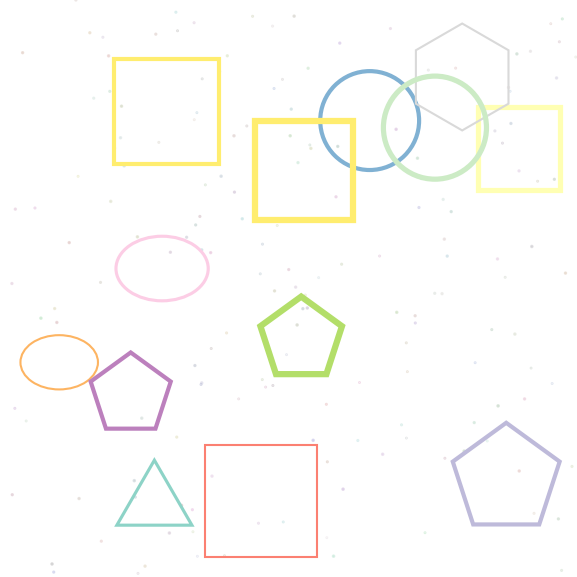[{"shape": "triangle", "thickness": 1.5, "radius": 0.38, "center": [0.267, 0.127]}, {"shape": "square", "thickness": 2.5, "radius": 0.36, "center": [0.899, 0.742]}, {"shape": "pentagon", "thickness": 2, "radius": 0.49, "center": [0.877, 0.17]}, {"shape": "square", "thickness": 1, "radius": 0.48, "center": [0.452, 0.132]}, {"shape": "circle", "thickness": 2, "radius": 0.43, "center": [0.64, 0.79]}, {"shape": "oval", "thickness": 1, "radius": 0.34, "center": [0.103, 0.372]}, {"shape": "pentagon", "thickness": 3, "radius": 0.37, "center": [0.522, 0.411]}, {"shape": "oval", "thickness": 1.5, "radius": 0.4, "center": [0.281, 0.534]}, {"shape": "hexagon", "thickness": 1, "radius": 0.46, "center": [0.8, 0.866]}, {"shape": "pentagon", "thickness": 2, "radius": 0.36, "center": [0.226, 0.316]}, {"shape": "circle", "thickness": 2.5, "radius": 0.45, "center": [0.753, 0.778]}, {"shape": "square", "thickness": 2, "radius": 0.46, "center": [0.288, 0.806]}, {"shape": "square", "thickness": 3, "radius": 0.42, "center": [0.527, 0.704]}]